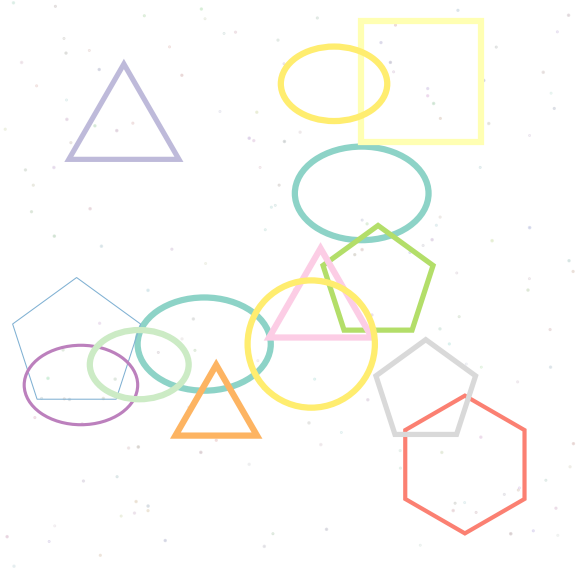[{"shape": "oval", "thickness": 3, "radius": 0.58, "center": [0.354, 0.403]}, {"shape": "oval", "thickness": 3, "radius": 0.58, "center": [0.626, 0.664]}, {"shape": "square", "thickness": 3, "radius": 0.52, "center": [0.729, 0.858]}, {"shape": "triangle", "thickness": 2.5, "radius": 0.55, "center": [0.215, 0.778]}, {"shape": "hexagon", "thickness": 2, "radius": 0.6, "center": [0.805, 0.195]}, {"shape": "pentagon", "thickness": 0.5, "radius": 0.58, "center": [0.133, 0.402]}, {"shape": "triangle", "thickness": 3, "radius": 0.41, "center": [0.374, 0.286]}, {"shape": "pentagon", "thickness": 2.5, "radius": 0.5, "center": [0.655, 0.509]}, {"shape": "triangle", "thickness": 3, "radius": 0.51, "center": [0.555, 0.466]}, {"shape": "pentagon", "thickness": 2.5, "radius": 0.45, "center": [0.737, 0.32]}, {"shape": "oval", "thickness": 1.5, "radius": 0.49, "center": [0.14, 0.332]}, {"shape": "oval", "thickness": 3, "radius": 0.43, "center": [0.241, 0.368]}, {"shape": "circle", "thickness": 3, "radius": 0.55, "center": [0.539, 0.403]}, {"shape": "oval", "thickness": 3, "radius": 0.46, "center": [0.578, 0.854]}]